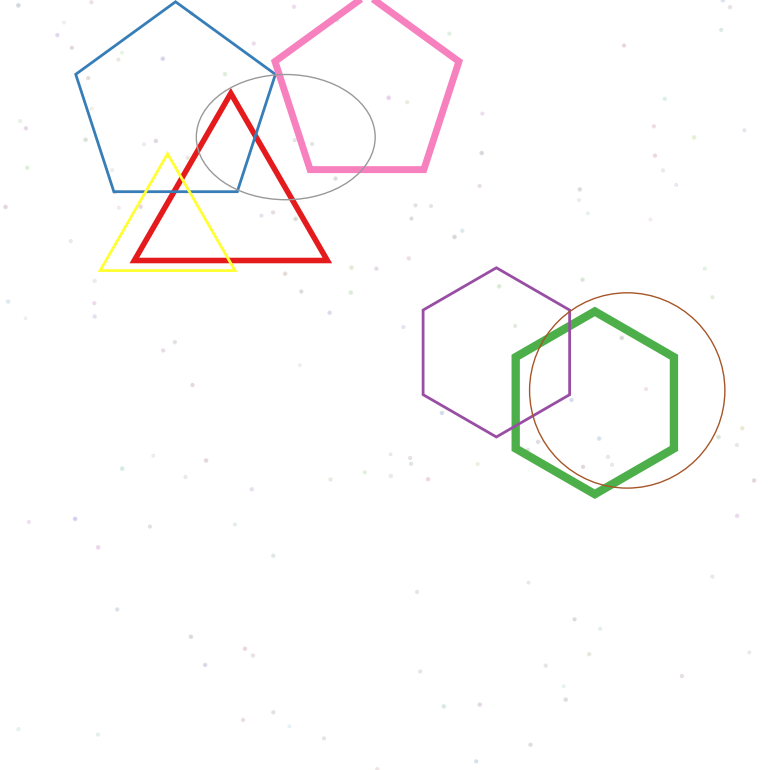[{"shape": "triangle", "thickness": 2, "radius": 0.72, "center": [0.3, 0.734]}, {"shape": "pentagon", "thickness": 1, "radius": 0.68, "center": [0.228, 0.861]}, {"shape": "hexagon", "thickness": 3, "radius": 0.59, "center": [0.772, 0.477]}, {"shape": "hexagon", "thickness": 1, "radius": 0.55, "center": [0.645, 0.542]}, {"shape": "triangle", "thickness": 1, "radius": 0.51, "center": [0.218, 0.699]}, {"shape": "circle", "thickness": 0.5, "radius": 0.63, "center": [0.815, 0.493]}, {"shape": "pentagon", "thickness": 2.5, "radius": 0.63, "center": [0.477, 0.881]}, {"shape": "oval", "thickness": 0.5, "radius": 0.58, "center": [0.371, 0.822]}]